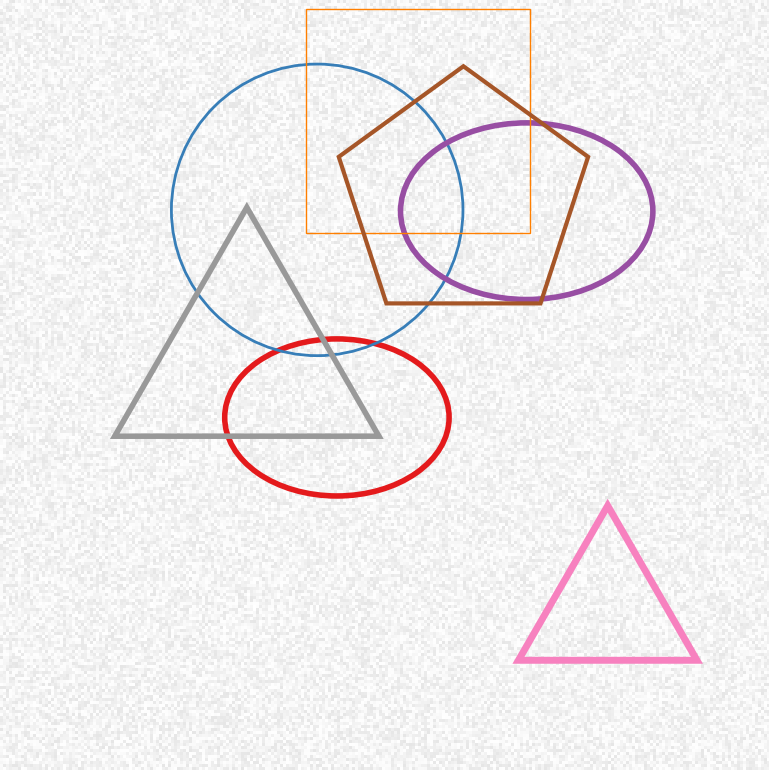[{"shape": "oval", "thickness": 2, "radius": 0.73, "center": [0.438, 0.458]}, {"shape": "circle", "thickness": 1, "radius": 0.95, "center": [0.412, 0.727]}, {"shape": "oval", "thickness": 2, "radius": 0.82, "center": [0.684, 0.726]}, {"shape": "square", "thickness": 0.5, "radius": 0.73, "center": [0.543, 0.843]}, {"shape": "pentagon", "thickness": 1.5, "radius": 0.85, "center": [0.602, 0.744]}, {"shape": "triangle", "thickness": 2.5, "radius": 0.67, "center": [0.789, 0.209]}, {"shape": "triangle", "thickness": 2, "radius": 0.99, "center": [0.321, 0.533]}]